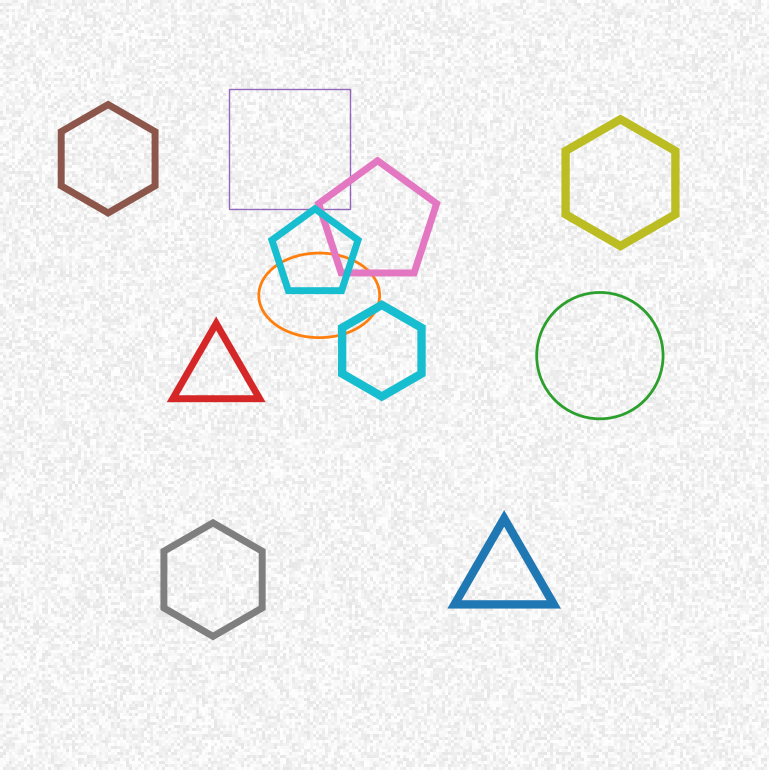[{"shape": "triangle", "thickness": 3, "radius": 0.37, "center": [0.655, 0.252]}, {"shape": "oval", "thickness": 1, "radius": 0.39, "center": [0.415, 0.616]}, {"shape": "circle", "thickness": 1, "radius": 0.41, "center": [0.779, 0.538]}, {"shape": "triangle", "thickness": 2.5, "radius": 0.33, "center": [0.281, 0.515]}, {"shape": "square", "thickness": 0.5, "radius": 0.39, "center": [0.376, 0.806]}, {"shape": "hexagon", "thickness": 2.5, "radius": 0.35, "center": [0.14, 0.794]}, {"shape": "pentagon", "thickness": 2.5, "radius": 0.4, "center": [0.49, 0.711]}, {"shape": "hexagon", "thickness": 2.5, "radius": 0.37, "center": [0.277, 0.247]}, {"shape": "hexagon", "thickness": 3, "radius": 0.41, "center": [0.806, 0.763]}, {"shape": "hexagon", "thickness": 3, "radius": 0.3, "center": [0.496, 0.545]}, {"shape": "pentagon", "thickness": 2.5, "radius": 0.29, "center": [0.409, 0.67]}]